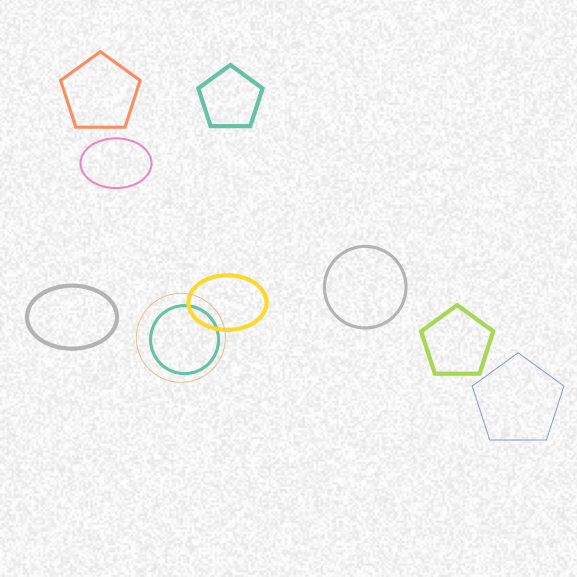[{"shape": "circle", "thickness": 1.5, "radius": 0.29, "center": [0.32, 0.411]}, {"shape": "pentagon", "thickness": 2, "radius": 0.29, "center": [0.399, 0.828]}, {"shape": "pentagon", "thickness": 1.5, "radius": 0.36, "center": [0.174, 0.837]}, {"shape": "pentagon", "thickness": 0.5, "radius": 0.42, "center": [0.897, 0.305]}, {"shape": "oval", "thickness": 1, "radius": 0.31, "center": [0.201, 0.716]}, {"shape": "pentagon", "thickness": 2, "radius": 0.33, "center": [0.792, 0.405]}, {"shape": "oval", "thickness": 2, "radius": 0.34, "center": [0.394, 0.475]}, {"shape": "circle", "thickness": 0.5, "radius": 0.39, "center": [0.313, 0.414]}, {"shape": "circle", "thickness": 1.5, "radius": 0.35, "center": [0.632, 0.502]}, {"shape": "oval", "thickness": 2, "radius": 0.39, "center": [0.125, 0.45]}]